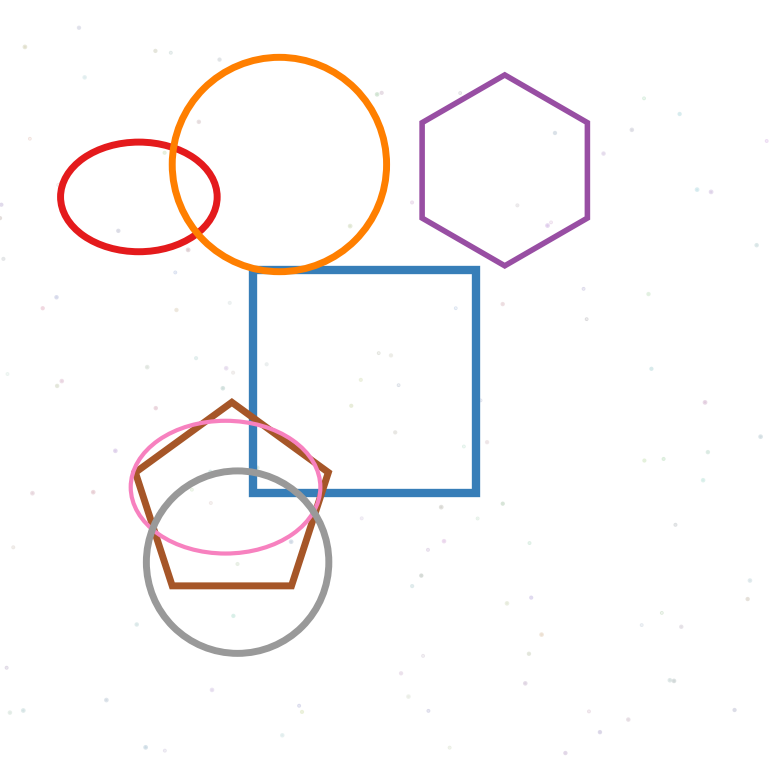[{"shape": "oval", "thickness": 2.5, "radius": 0.51, "center": [0.18, 0.744]}, {"shape": "square", "thickness": 3, "radius": 0.73, "center": [0.473, 0.505]}, {"shape": "hexagon", "thickness": 2, "radius": 0.62, "center": [0.656, 0.779]}, {"shape": "circle", "thickness": 2.5, "radius": 0.7, "center": [0.363, 0.786]}, {"shape": "pentagon", "thickness": 2.5, "radius": 0.66, "center": [0.301, 0.346]}, {"shape": "oval", "thickness": 1.5, "radius": 0.62, "center": [0.293, 0.367]}, {"shape": "circle", "thickness": 2.5, "radius": 0.59, "center": [0.309, 0.27]}]